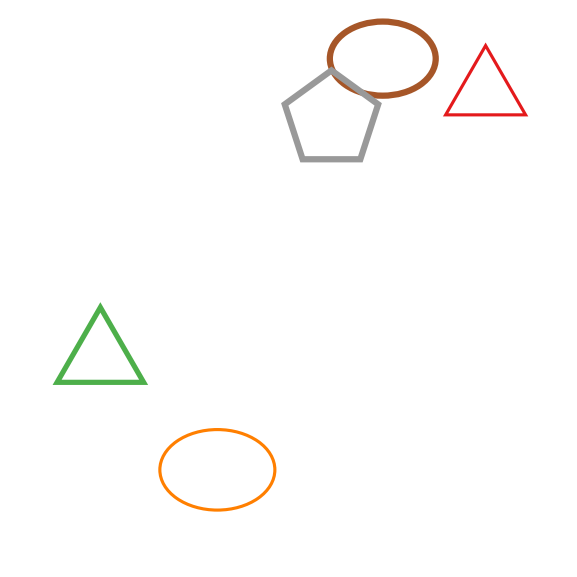[{"shape": "triangle", "thickness": 1.5, "radius": 0.4, "center": [0.841, 0.84]}, {"shape": "triangle", "thickness": 2.5, "radius": 0.43, "center": [0.174, 0.38]}, {"shape": "oval", "thickness": 1.5, "radius": 0.5, "center": [0.376, 0.186]}, {"shape": "oval", "thickness": 3, "radius": 0.46, "center": [0.663, 0.898]}, {"shape": "pentagon", "thickness": 3, "radius": 0.43, "center": [0.574, 0.792]}]